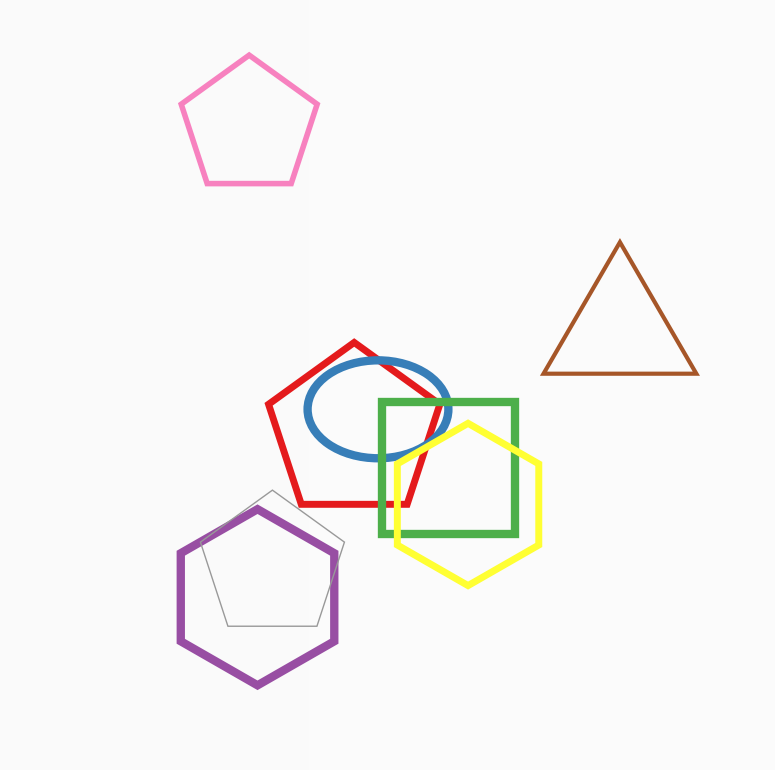[{"shape": "pentagon", "thickness": 2.5, "radius": 0.58, "center": [0.457, 0.439]}, {"shape": "oval", "thickness": 3, "radius": 0.45, "center": [0.488, 0.468]}, {"shape": "square", "thickness": 3, "radius": 0.43, "center": [0.579, 0.393]}, {"shape": "hexagon", "thickness": 3, "radius": 0.57, "center": [0.332, 0.224]}, {"shape": "hexagon", "thickness": 2.5, "radius": 0.53, "center": [0.604, 0.345]}, {"shape": "triangle", "thickness": 1.5, "radius": 0.57, "center": [0.8, 0.572]}, {"shape": "pentagon", "thickness": 2, "radius": 0.46, "center": [0.322, 0.836]}, {"shape": "pentagon", "thickness": 0.5, "radius": 0.49, "center": [0.352, 0.266]}]